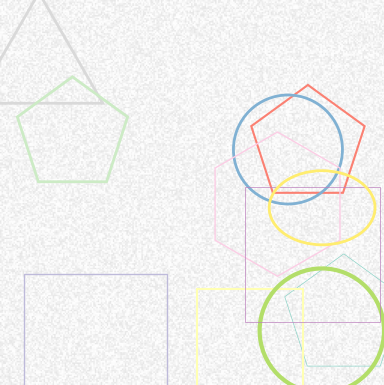[{"shape": "pentagon", "thickness": 0.5, "radius": 0.81, "center": [0.893, 0.179]}, {"shape": "square", "thickness": 1.5, "radius": 0.69, "center": [0.649, 0.111]}, {"shape": "square", "thickness": 1, "radius": 0.93, "center": [0.248, 0.101]}, {"shape": "pentagon", "thickness": 1.5, "radius": 0.77, "center": [0.8, 0.624]}, {"shape": "circle", "thickness": 2, "radius": 0.71, "center": [0.748, 0.612]}, {"shape": "circle", "thickness": 3, "radius": 0.81, "center": [0.836, 0.141]}, {"shape": "hexagon", "thickness": 1, "radius": 0.94, "center": [0.721, 0.47]}, {"shape": "triangle", "thickness": 2, "radius": 0.96, "center": [0.101, 0.828]}, {"shape": "square", "thickness": 0.5, "radius": 0.87, "center": [0.811, 0.339]}, {"shape": "pentagon", "thickness": 2, "radius": 0.75, "center": [0.188, 0.65]}, {"shape": "oval", "thickness": 2, "radius": 0.69, "center": [0.837, 0.46]}]